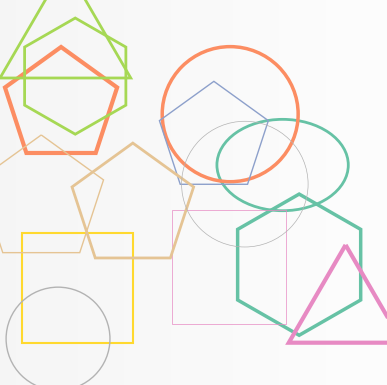[{"shape": "oval", "thickness": 2, "radius": 0.85, "center": [0.729, 0.571]}, {"shape": "hexagon", "thickness": 2.5, "radius": 0.92, "center": [0.772, 0.313]}, {"shape": "pentagon", "thickness": 3, "radius": 0.76, "center": [0.158, 0.726]}, {"shape": "circle", "thickness": 2.5, "radius": 0.88, "center": [0.594, 0.703]}, {"shape": "pentagon", "thickness": 1, "radius": 0.74, "center": [0.552, 0.641]}, {"shape": "triangle", "thickness": 3, "radius": 0.85, "center": [0.892, 0.195]}, {"shape": "square", "thickness": 0.5, "radius": 0.74, "center": [0.592, 0.306]}, {"shape": "triangle", "thickness": 2, "radius": 0.97, "center": [0.169, 0.895]}, {"shape": "hexagon", "thickness": 2, "radius": 0.75, "center": [0.194, 0.802]}, {"shape": "square", "thickness": 1.5, "radius": 0.72, "center": [0.201, 0.251]}, {"shape": "pentagon", "thickness": 1, "radius": 0.84, "center": [0.106, 0.48]}, {"shape": "pentagon", "thickness": 2, "radius": 0.82, "center": [0.343, 0.463]}, {"shape": "circle", "thickness": 1, "radius": 0.67, "center": [0.15, 0.12]}, {"shape": "circle", "thickness": 0.5, "radius": 0.82, "center": [0.632, 0.522]}]